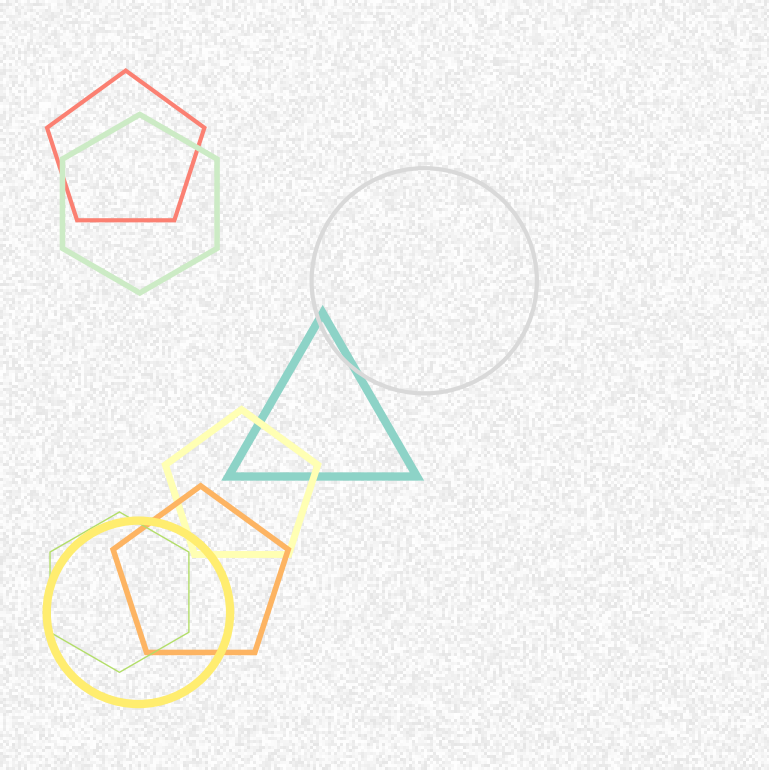[{"shape": "triangle", "thickness": 3, "radius": 0.71, "center": [0.419, 0.452]}, {"shape": "pentagon", "thickness": 2.5, "radius": 0.52, "center": [0.314, 0.364]}, {"shape": "pentagon", "thickness": 1.5, "radius": 0.54, "center": [0.163, 0.801]}, {"shape": "pentagon", "thickness": 2, "radius": 0.6, "center": [0.261, 0.249]}, {"shape": "hexagon", "thickness": 0.5, "radius": 0.52, "center": [0.155, 0.231]}, {"shape": "circle", "thickness": 1.5, "radius": 0.73, "center": [0.551, 0.635]}, {"shape": "hexagon", "thickness": 2, "radius": 0.58, "center": [0.182, 0.735]}, {"shape": "circle", "thickness": 3, "radius": 0.6, "center": [0.18, 0.205]}]